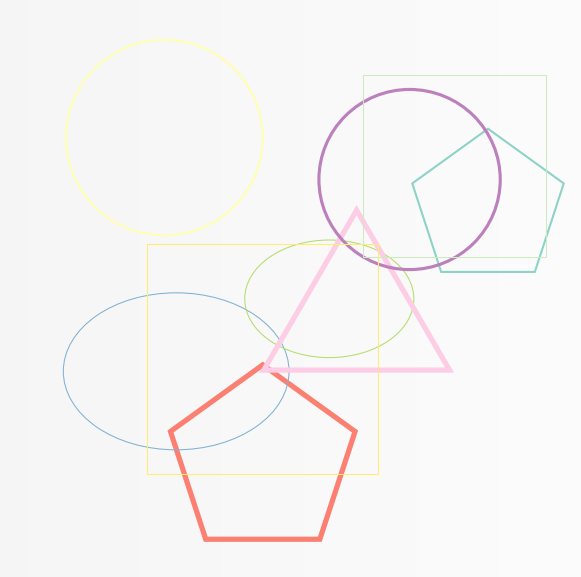[{"shape": "pentagon", "thickness": 1, "radius": 0.69, "center": [0.84, 0.639]}, {"shape": "circle", "thickness": 1, "radius": 0.85, "center": [0.283, 0.761]}, {"shape": "pentagon", "thickness": 2.5, "radius": 0.83, "center": [0.452, 0.2]}, {"shape": "oval", "thickness": 0.5, "radius": 0.97, "center": [0.303, 0.356]}, {"shape": "oval", "thickness": 0.5, "radius": 0.73, "center": [0.567, 0.482]}, {"shape": "triangle", "thickness": 2.5, "radius": 0.92, "center": [0.614, 0.451]}, {"shape": "circle", "thickness": 1.5, "radius": 0.78, "center": [0.705, 0.688]}, {"shape": "square", "thickness": 0.5, "radius": 0.79, "center": [0.781, 0.712]}, {"shape": "square", "thickness": 0.5, "radius": 0.99, "center": [0.451, 0.378]}]